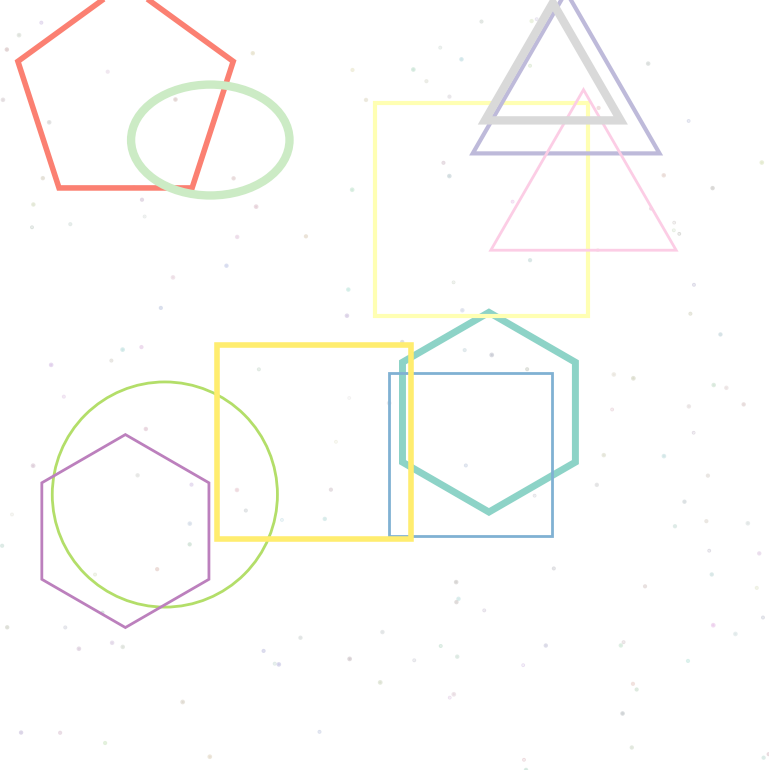[{"shape": "hexagon", "thickness": 2.5, "radius": 0.65, "center": [0.635, 0.465]}, {"shape": "square", "thickness": 1.5, "radius": 0.69, "center": [0.626, 0.728]}, {"shape": "triangle", "thickness": 1.5, "radius": 0.7, "center": [0.735, 0.871]}, {"shape": "pentagon", "thickness": 2, "radius": 0.74, "center": [0.163, 0.875]}, {"shape": "square", "thickness": 1, "radius": 0.53, "center": [0.611, 0.41]}, {"shape": "circle", "thickness": 1, "radius": 0.73, "center": [0.214, 0.358]}, {"shape": "triangle", "thickness": 1, "radius": 0.69, "center": [0.758, 0.745]}, {"shape": "triangle", "thickness": 3, "radius": 0.51, "center": [0.718, 0.895]}, {"shape": "hexagon", "thickness": 1, "radius": 0.63, "center": [0.163, 0.31]}, {"shape": "oval", "thickness": 3, "radius": 0.51, "center": [0.273, 0.818]}, {"shape": "square", "thickness": 2, "radius": 0.63, "center": [0.407, 0.426]}]